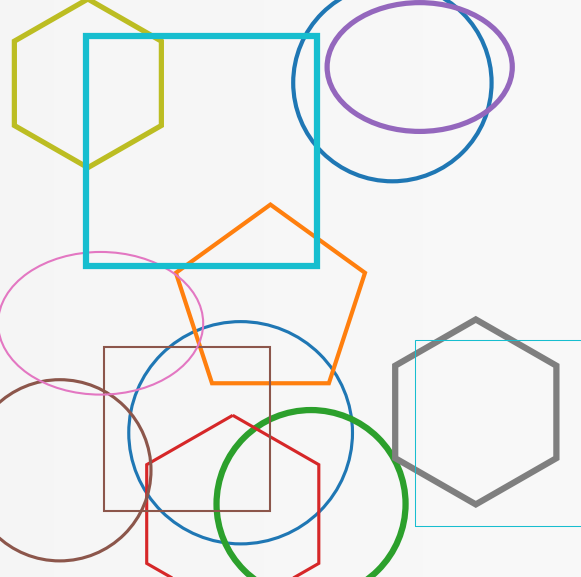[{"shape": "circle", "thickness": 2, "radius": 0.85, "center": [0.675, 0.856]}, {"shape": "circle", "thickness": 1.5, "radius": 0.96, "center": [0.414, 0.25]}, {"shape": "pentagon", "thickness": 2, "radius": 0.86, "center": [0.465, 0.474]}, {"shape": "circle", "thickness": 3, "radius": 0.81, "center": [0.535, 0.126]}, {"shape": "hexagon", "thickness": 1.5, "radius": 0.85, "center": [0.4, 0.109]}, {"shape": "oval", "thickness": 2.5, "radius": 0.8, "center": [0.722, 0.883]}, {"shape": "circle", "thickness": 1.5, "radius": 0.78, "center": [0.103, 0.185]}, {"shape": "square", "thickness": 1, "radius": 0.71, "center": [0.321, 0.256]}, {"shape": "oval", "thickness": 1, "radius": 0.88, "center": [0.173, 0.439]}, {"shape": "hexagon", "thickness": 3, "radius": 0.8, "center": [0.819, 0.286]}, {"shape": "hexagon", "thickness": 2.5, "radius": 0.73, "center": [0.151, 0.855]}, {"shape": "square", "thickness": 0.5, "radius": 0.8, "center": [0.875, 0.249]}, {"shape": "square", "thickness": 3, "radius": 0.99, "center": [0.346, 0.738]}]